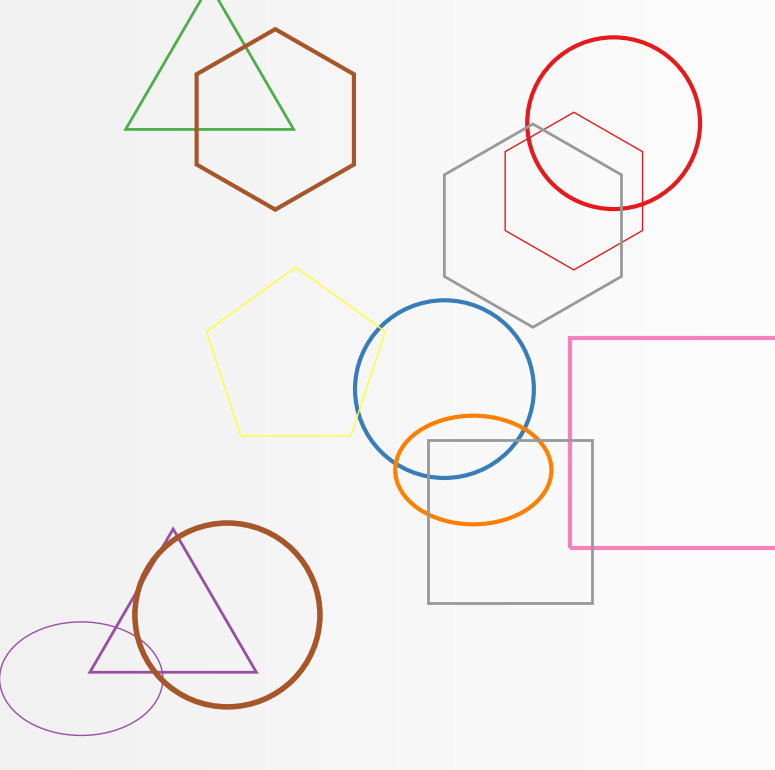[{"shape": "circle", "thickness": 1.5, "radius": 0.56, "center": [0.792, 0.84]}, {"shape": "hexagon", "thickness": 0.5, "radius": 0.51, "center": [0.74, 0.752]}, {"shape": "circle", "thickness": 1.5, "radius": 0.58, "center": [0.573, 0.495]}, {"shape": "triangle", "thickness": 1, "radius": 0.63, "center": [0.27, 0.894]}, {"shape": "oval", "thickness": 0.5, "radius": 0.53, "center": [0.105, 0.119]}, {"shape": "triangle", "thickness": 1, "radius": 0.62, "center": [0.223, 0.189]}, {"shape": "oval", "thickness": 1.5, "radius": 0.5, "center": [0.611, 0.39]}, {"shape": "pentagon", "thickness": 0.5, "radius": 0.61, "center": [0.382, 0.532]}, {"shape": "circle", "thickness": 2, "radius": 0.6, "center": [0.293, 0.201]}, {"shape": "hexagon", "thickness": 1.5, "radius": 0.59, "center": [0.355, 0.845]}, {"shape": "square", "thickness": 1.5, "radius": 0.68, "center": [0.872, 0.425]}, {"shape": "hexagon", "thickness": 1, "radius": 0.66, "center": [0.688, 0.707]}, {"shape": "square", "thickness": 1, "radius": 0.53, "center": [0.658, 0.323]}]